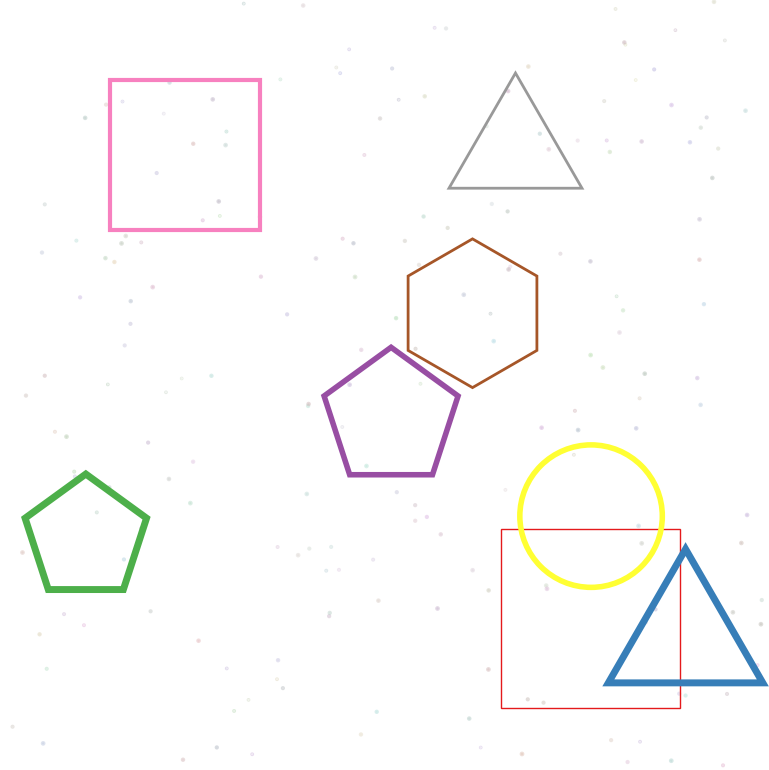[{"shape": "square", "thickness": 0.5, "radius": 0.58, "center": [0.767, 0.196]}, {"shape": "triangle", "thickness": 2.5, "radius": 0.58, "center": [0.89, 0.171]}, {"shape": "pentagon", "thickness": 2.5, "radius": 0.41, "center": [0.111, 0.301]}, {"shape": "pentagon", "thickness": 2, "radius": 0.46, "center": [0.508, 0.457]}, {"shape": "circle", "thickness": 2, "radius": 0.46, "center": [0.768, 0.33]}, {"shape": "hexagon", "thickness": 1, "radius": 0.48, "center": [0.614, 0.593]}, {"shape": "square", "thickness": 1.5, "radius": 0.49, "center": [0.24, 0.798]}, {"shape": "triangle", "thickness": 1, "radius": 0.5, "center": [0.669, 0.805]}]